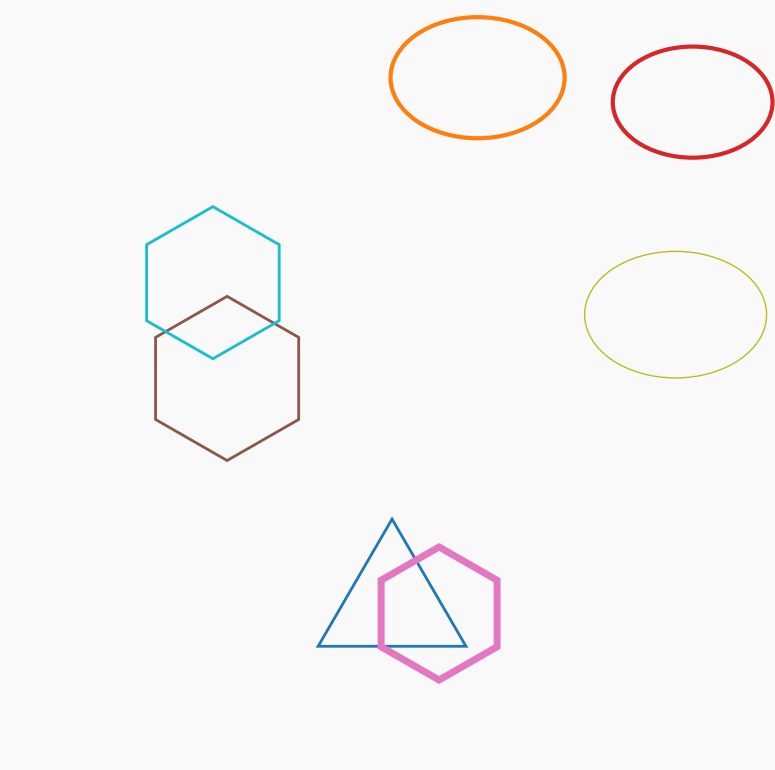[{"shape": "triangle", "thickness": 1, "radius": 0.55, "center": [0.506, 0.216]}, {"shape": "oval", "thickness": 1.5, "radius": 0.56, "center": [0.616, 0.899]}, {"shape": "oval", "thickness": 1.5, "radius": 0.52, "center": [0.894, 0.867]}, {"shape": "hexagon", "thickness": 1, "radius": 0.53, "center": [0.293, 0.509]}, {"shape": "hexagon", "thickness": 2.5, "radius": 0.43, "center": [0.567, 0.203]}, {"shape": "oval", "thickness": 0.5, "radius": 0.59, "center": [0.872, 0.591]}, {"shape": "hexagon", "thickness": 1, "radius": 0.49, "center": [0.275, 0.633]}]